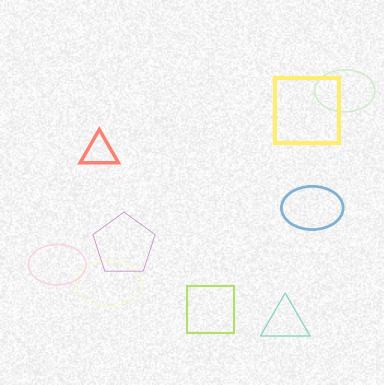[{"shape": "triangle", "thickness": 1, "radius": 0.37, "center": [0.741, 0.165]}, {"shape": "oval", "thickness": 0.5, "radius": 0.43, "center": [0.282, 0.265]}, {"shape": "triangle", "thickness": 2.5, "radius": 0.29, "center": [0.258, 0.606]}, {"shape": "oval", "thickness": 2, "radius": 0.4, "center": [0.811, 0.46]}, {"shape": "square", "thickness": 1.5, "radius": 0.31, "center": [0.547, 0.197]}, {"shape": "oval", "thickness": 1, "radius": 0.37, "center": [0.149, 0.312]}, {"shape": "pentagon", "thickness": 0.5, "radius": 0.42, "center": [0.322, 0.364]}, {"shape": "oval", "thickness": 1, "radius": 0.39, "center": [0.896, 0.764]}, {"shape": "square", "thickness": 3, "radius": 0.42, "center": [0.797, 0.712]}]